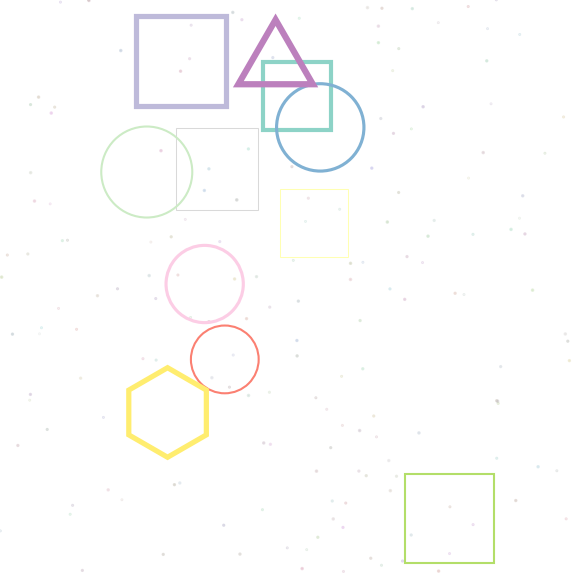[{"shape": "square", "thickness": 2, "radius": 0.29, "center": [0.515, 0.833]}, {"shape": "square", "thickness": 0.5, "radius": 0.29, "center": [0.543, 0.613]}, {"shape": "square", "thickness": 2.5, "radius": 0.39, "center": [0.314, 0.893]}, {"shape": "circle", "thickness": 1, "radius": 0.29, "center": [0.389, 0.377]}, {"shape": "circle", "thickness": 1.5, "radius": 0.38, "center": [0.555, 0.779]}, {"shape": "square", "thickness": 1, "radius": 0.38, "center": [0.779, 0.102]}, {"shape": "circle", "thickness": 1.5, "radius": 0.33, "center": [0.354, 0.507]}, {"shape": "square", "thickness": 0.5, "radius": 0.35, "center": [0.375, 0.706]}, {"shape": "triangle", "thickness": 3, "radius": 0.37, "center": [0.477, 0.89]}, {"shape": "circle", "thickness": 1, "radius": 0.39, "center": [0.254, 0.701]}, {"shape": "hexagon", "thickness": 2.5, "radius": 0.39, "center": [0.29, 0.285]}]